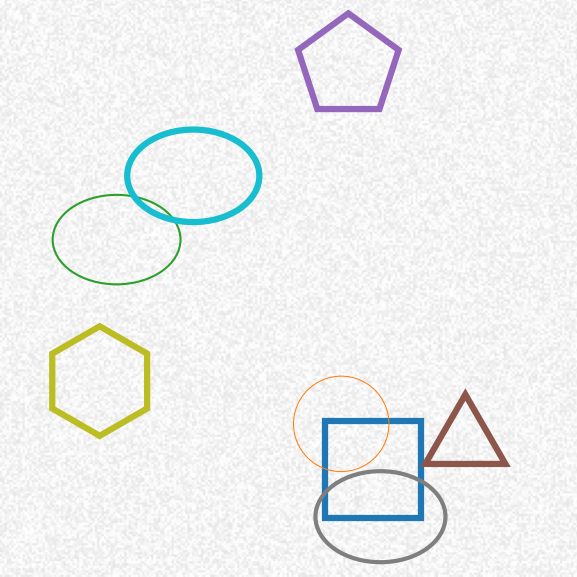[{"shape": "square", "thickness": 3, "radius": 0.42, "center": [0.645, 0.186]}, {"shape": "circle", "thickness": 0.5, "radius": 0.41, "center": [0.591, 0.265]}, {"shape": "oval", "thickness": 1, "radius": 0.55, "center": [0.202, 0.584]}, {"shape": "pentagon", "thickness": 3, "radius": 0.46, "center": [0.603, 0.884]}, {"shape": "triangle", "thickness": 3, "radius": 0.4, "center": [0.806, 0.236]}, {"shape": "oval", "thickness": 2, "radius": 0.56, "center": [0.659, 0.104]}, {"shape": "hexagon", "thickness": 3, "radius": 0.47, "center": [0.173, 0.339]}, {"shape": "oval", "thickness": 3, "radius": 0.57, "center": [0.335, 0.695]}]